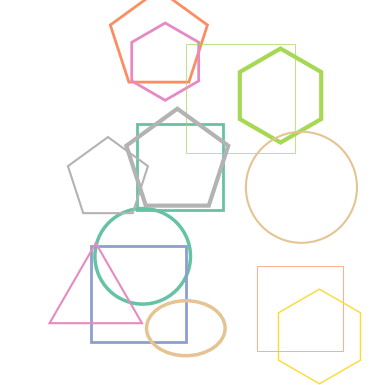[{"shape": "square", "thickness": 2, "radius": 0.56, "center": [0.467, 0.566]}, {"shape": "circle", "thickness": 2.5, "radius": 0.62, "center": [0.371, 0.334]}, {"shape": "pentagon", "thickness": 2, "radius": 0.66, "center": [0.413, 0.894]}, {"shape": "square", "thickness": 0.5, "radius": 0.55, "center": [0.779, 0.199]}, {"shape": "square", "thickness": 2, "radius": 0.62, "center": [0.361, 0.236]}, {"shape": "hexagon", "thickness": 2, "radius": 0.5, "center": [0.429, 0.84]}, {"shape": "triangle", "thickness": 1.5, "radius": 0.69, "center": [0.249, 0.23]}, {"shape": "square", "thickness": 0.5, "radius": 0.71, "center": [0.626, 0.744]}, {"shape": "hexagon", "thickness": 3, "radius": 0.61, "center": [0.729, 0.752]}, {"shape": "hexagon", "thickness": 1, "radius": 0.61, "center": [0.83, 0.126]}, {"shape": "oval", "thickness": 2.5, "radius": 0.51, "center": [0.483, 0.147]}, {"shape": "circle", "thickness": 1.5, "radius": 0.72, "center": [0.783, 0.514]}, {"shape": "pentagon", "thickness": 1.5, "radius": 0.55, "center": [0.28, 0.535]}, {"shape": "pentagon", "thickness": 3, "radius": 0.7, "center": [0.461, 0.578]}]